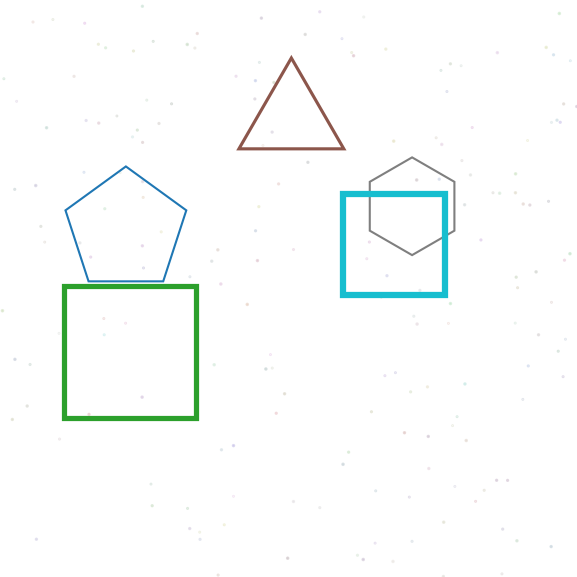[{"shape": "pentagon", "thickness": 1, "radius": 0.55, "center": [0.218, 0.601]}, {"shape": "square", "thickness": 2.5, "radius": 0.57, "center": [0.226, 0.39]}, {"shape": "triangle", "thickness": 1.5, "radius": 0.52, "center": [0.505, 0.794]}, {"shape": "hexagon", "thickness": 1, "radius": 0.42, "center": [0.714, 0.642]}, {"shape": "square", "thickness": 3, "radius": 0.44, "center": [0.682, 0.576]}]